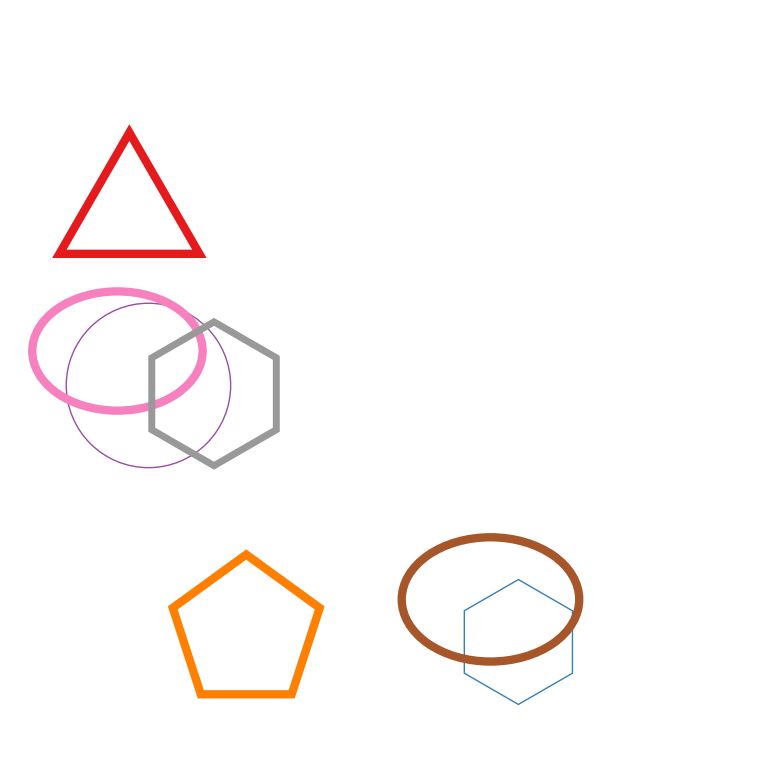[{"shape": "triangle", "thickness": 3, "radius": 0.53, "center": [0.168, 0.723]}, {"shape": "hexagon", "thickness": 0.5, "radius": 0.41, "center": [0.673, 0.166]}, {"shape": "circle", "thickness": 0.5, "radius": 0.53, "center": [0.193, 0.499]}, {"shape": "pentagon", "thickness": 3, "radius": 0.5, "center": [0.32, 0.179]}, {"shape": "oval", "thickness": 3, "radius": 0.58, "center": [0.637, 0.222]}, {"shape": "oval", "thickness": 3, "radius": 0.55, "center": [0.153, 0.544]}, {"shape": "hexagon", "thickness": 2.5, "radius": 0.47, "center": [0.278, 0.489]}]